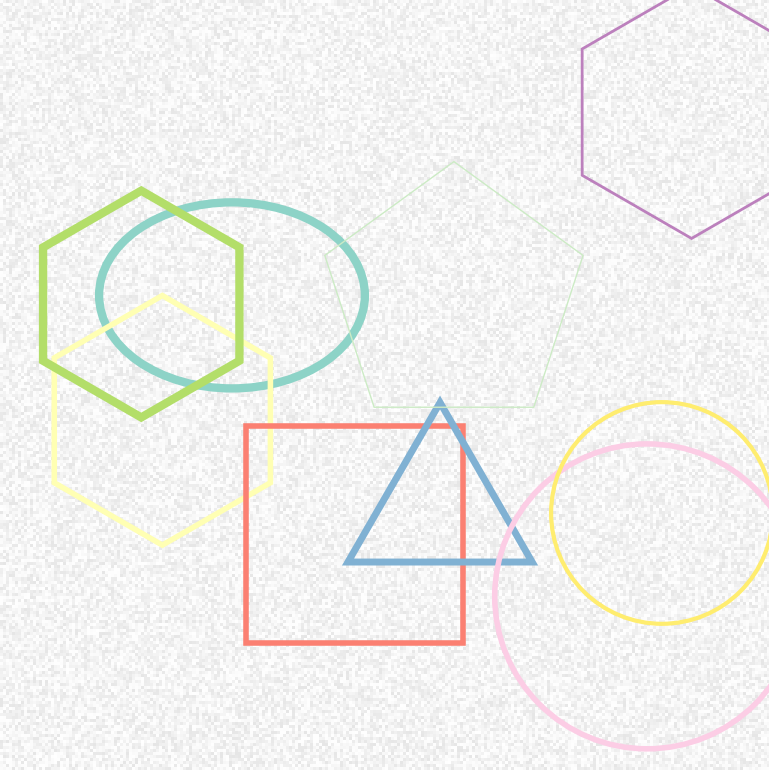[{"shape": "oval", "thickness": 3, "radius": 0.86, "center": [0.301, 0.616]}, {"shape": "hexagon", "thickness": 2, "radius": 0.81, "center": [0.211, 0.454]}, {"shape": "square", "thickness": 2, "radius": 0.7, "center": [0.46, 0.306]}, {"shape": "triangle", "thickness": 2.5, "radius": 0.69, "center": [0.571, 0.339]}, {"shape": "hexagon", "thickness": 3, "radius": 0.74, "center": [0.183, 0.605]}, {"shape": "circle", "thickness": 2, "radius": 0.99, "center": [0.84, 0.226]}, {"shape": "hexagon", "thickness": 1, "radius": 0.82, "center": [0.898, 0.854]}, {"shape": "pentagon", "thickness": 0.5, "radius": 0.88, "center": [0.589, 0.614]}, {"shape": "circle", "thickness": 1.5, "radius": 0.72, "center": [0.86, 0.334]}]